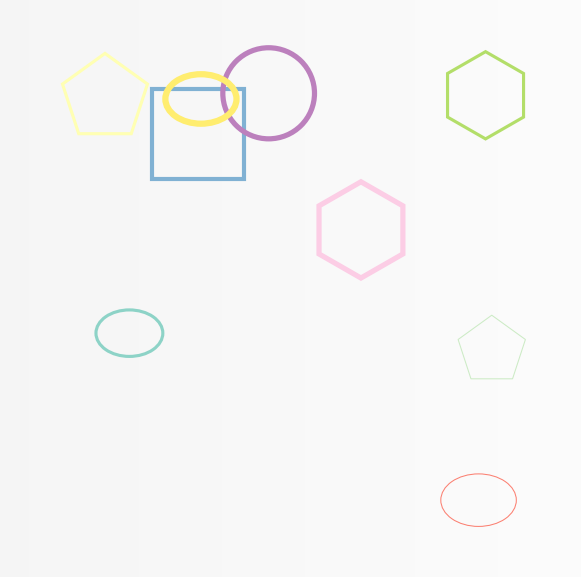[{"shape": "oval", "thickness": 1.5, "radius": 0.29, "center": [0.223, 0.422]}, {"shape": "pentagon", "thickness": 1.5, "radius": 0.38, "center": [0.181, 0.83]}, {"shape": "oval", "thickness": 0.5, "radius": 0.32, "center": [0.823, 0.133]}, {"shape": "square", "thickness": 2, "radius": 0.39, "center": [0.341, 0.767]}, {"shape": "hexagon", "thickness": 1.5, "radius": 0.38, "center": [0.835, 0.834]}, {"shape": "hexagon", "thickness": 2.5, "radius": 0.42, "center": [0.621, 0.601]}, {"shape": "circle", "thickness": 2.5, "radius": 0.39, "center": [0.462, 0.838]}, {"shape": "pentagon", "thickness": 0.5, "radius": 0.3, "center": [0.846, 0.392]}, {"shape": "oval", "thickness": 3, "radius": 0.31, "center": [0.346, 0.828]}]